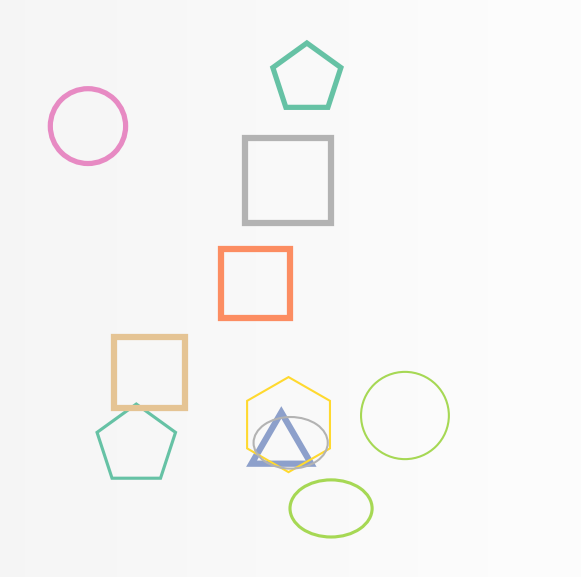[{"shape": "pentagon", "thickness": 1.5, "radius": 0.35, "center": [0.234, 0.228]}, {"shape": "pentagon", "thickness": 2.5, "radius": 0.31, "center": [0.528, 0.863]}, {"shape": "square", "thickness": 3, "radius": 0.3, "center": [0.439, 0.508]}, {"shape": "triangle", "thickness": 3, "radius": 0.3, "center": [0.484, 0.226]}, {"shape": "circle", "thickness": 2.5, "radius": 0.32, "center": [0.151, 0.781]}, {"shape": "circle", "thickness": 1, "radius": 0.38, "center": [0.697, 0.28]}, {"shape": "oval", "thickness": 1.5, "radius": 0.35, "center": [0.57, 0.119]}, {"shape": "hexagon", "thickness": 1, "radius": 0.41, "center": [0.496, 0.264]}, {"shape": "square", "thickness": 3, "radius": 0.31, "center": [0.257, 0.355]}, {"shape": "square", "thickness": 3, "radius": 0.37, "center": [0.495, 0.686]}, {"shape": "oval", "thickness": 1, "radius": 0.32, "center": [0.5, 0.232]}]